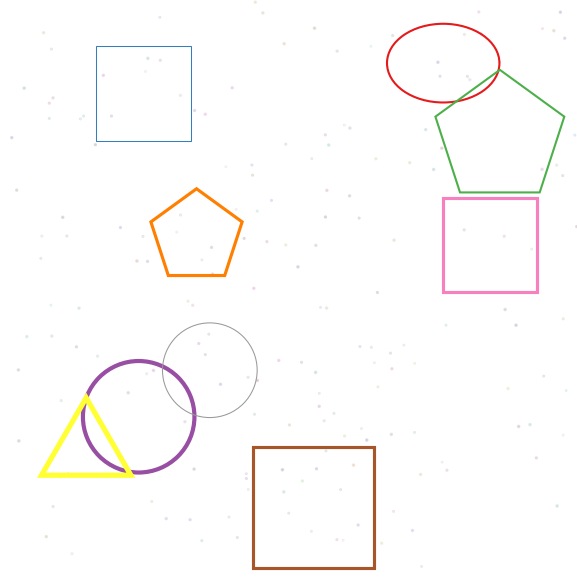[{"shape": "oval", "thickness": 1, "radius": 0.49, "center": [0.767, 0.89]}, {"shape": "square", "thickness": 0.5, "radius": 0.41, "center": [0.248, 0.837]}, {"shape": "pentagon", "thickness": 1, "radius": 0.59, "center": [0.866, 0.761]}, {"shape": "circle", "thickness": 2, "radius": 0.48, "center": [0.24, 0.277]}, {"shape": "pentagon", "thickness": 1.5, "radius": 0.42, "center": [0.34, 0.589]}, {"shape": "triangle", "thickness": 2.5, "radius": 0.45, "center": [0.149, 0.221]}, {"shape": "square", "thickness": 1.5, "radius": 0.52, "center": [0.543, 0.12]}, {"shape": "square", "thickness": 1.5, "radius": 0.4, "center": [0.849, 0.575]}, {"shape": "circle", "thickness": 0.5, "radius": 0.41, "center": [0.363, 0.358]}]